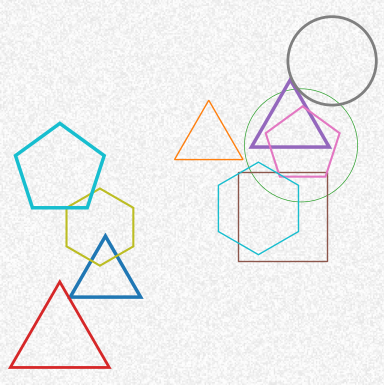[{"shape": "triangle", "thickness": 2.5, "radius": 0.53, "center": [0.274, 0.281]}, {"shape": "triangle", "thickness": 1, "radius": 0.51, "center": [0.542, 0.637]}, {"shape": "circle", "thickness": 0.5, "radius": 0.73, "center": [0.782, 0.622]}, {"shape": "triangle", "thickness": 2, "radius": 0.74, "center": [0.155, 0.12]}, {"shape": "triangle", "thickness": 2.5, "radius": 0.58, "center": [0.754, 0.676]}, {"shape": "square", "thickness": 1, "radius": 0.58, "center": [0.734, 0.438]}, {"shape": "pentagon", "thickness": 1.5, "radius": 0.5, "center": [0.786, 0.623]}, {"shape": "circle", "thickness": 2, "radius": 0.57, "center": [0.863, 0.842]}, {"shape": "hexagon", "thickness": 1.5, "radius": 0.5, "center": [0.26, 0.41]}, {"shape": "pentagon", "thickness": 2.5, "radius": 0.61, "center": [0.155, 0.558]}, {"shape": "hexagon", "thickness": 1, "radius": 0.6, "center": [0.671, 0.459]}]